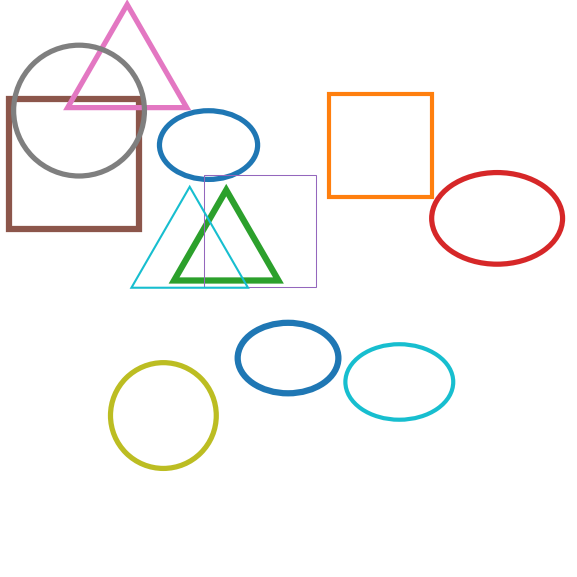[{"shape": "oval", "thickness": 3, "radius": 0.44, "center": [0.499, 0.379]}, {"shape": "oval", "thickness": 2.5, "radius": 0.42, "center": [0.361, 0.748]}, {"shape": "square", "thickness": 2, "radius": 0.45, "center": [0.659, 0.747]}, {"shape": "triangle", "thickness": 3, "radius": 0.52, "center": [0.392, 0.566]}, {"shape": "oval", "thickness": 2.5, "radius": 0.57, "center": [0.861, 0.621]}, {"shape": "square", "thickness": 0.5, "radius": 0.49, "center": [0.451, 0.599]}, {"shape": "square", "thickness": 3, "radius": 0.56, "center": [0.128, 0.715]}, {"shape": "triangle", "thickness": 2.5, "radius": 0.6, "center": [0.22, 0.872]}, {"shape": "circle", "thickness": 2.5, "radius": 0.57, "center": [0.137, 0.808]}, {"shape": "circle", "thickness": 2.5, "radius": 0.46, "center": [0.283, 0.28]}, {"shape": "triangle", "thickness": 1, "radius": 0.58, "center": [0.328, 0.559]}, {"shape": "oval", "thickness": 2, "radius": 0.47, "center": [0.691, 0.338]}]